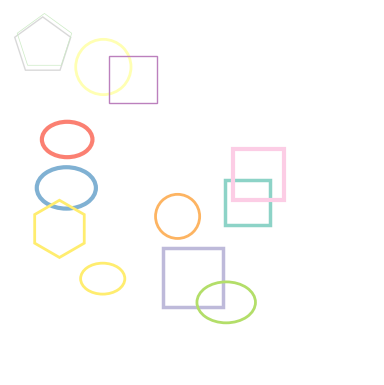[{"shape": "square", "thickness": 2.5, "radius": 0.29, "center": [0.644, 0.474]}, {"shape": "circle", "thickness": 2, "radius": 0.36, "center": [0.268, 0.826]}, {"shape": "square", "thickness": 2.5, "radius": 0.39, "center": [0.501, 0.279]}, {"shape": "oval", "thickness": 3, "radius": 0.33, "center": [0.174, 0.638]}, {"shape": "oval", "thickness": 3, "radius": 0.38, "center": [0.172, 0.512]}, {"shape": "circle", "thickness": 2, "radius": 0.29, "center": [0.461, 0.438]}, {"shape": "oval", "thickness": 2, "radius": 0.38, "center": [0.588, 0.215]}, {"shape": "square", "thickness": 3, "radius": 0.33, "center": [0.671, 0.547]}, {"shape": "pentagon", "thickness": 1, "radius": 0.38, "center": [0.111, 0.88]}, {"shape": "square", "thickness": 1, "radius": 0.31, "center": [0.345, 0.793]}, {"shape": "pentagon", "thickness": 0.5, "radius": 0.37, "center": [0.115, 0.891]}, {"shape": "hexagon", "thickness": 2, "radius": 0.37, "center": [0.154, 0.406]}, {"shape": "oval", "thickness": 2, "radius": 0.29, "center": [0.267, 0.276]}]